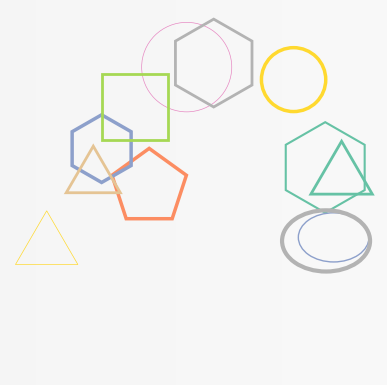[{"shape": "triangle", "thickness": 2, "radius": 0.46, "center": [0.882, 0.542]}, {"shape": "hexagon", "thickness": 1.5, "radius": 0.59, "center": [0.839, 0.565]}, {"shape": "pentagon", "thickness": 2.5, "radius": 0.5, "center": [0.385, 0.514]}, {"shape": "hexagon", "thickness": 2.5, "radius": 0.44, "center": [0.262, 0.614]}, {"shape": "oval", "thickness": 1, "radius": 0.46, "center": [0.861, 0.383]}, {"shape": "circle", "thickness": 0.5, "radius": 0.58, "center": [0.482, 0.826]}, {"shape": "square", "thickness": 2, "radius": 0.43, "center": [0.348, 0.722]}, {"shape": "circle", "thickness": 2.5, "radius": 0.41, "center": [0.758, 0.793]}, {"shape": "triangle", "thickness": 0.5, "radius": 0.47, "center": [0.12, 0.359]}, {"shape": "triangle", "thickness": 2, "radius": 0.4, "center": [0.241, 0.54]}, {"shape": "hexagon", "thickness": 2, "radius": 0.57, "center": [0.552, 0.836]}, {"shape": "oval", "thickness": 3, "radius": 0.57, "center": [0.841, 0.374]}]